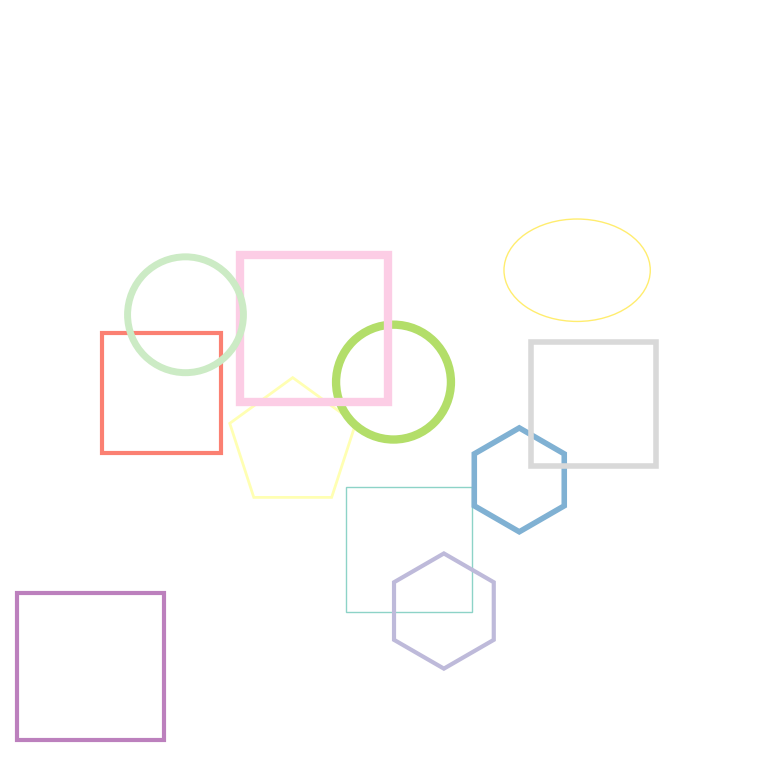[{"shape": "square", "thickness": 0.5, "radius": 0.41, "center": [0.531, 0.286]}, {"shape": "pentagon", "thickness": 1, "radius": 0.43, "center": [0.38, 0.424]}, {"shape": "hexagon", "thickness": 1.5, "radius": 0.37, "center": [0.576, 0.206]}, {"shape": "square", "thickness": 1.5, "radius": 0.39, "center": [0.21, 0.489]}, {"shape": "hexagon", "thickness": 2, "radius": 0.34, "center": [0.674, 0.377]}, {"shape": "circle", "thickness": 3, "radius": 0.37, "center": [0.511, 0.504]}, {"shape": "square", "thickness": 3, "radius": 0.48, "center": [0.408, 0.573]}, {"shape": "square", "thickness": 2, "radius": 0.4, "center": [0.771, 0.475]}, {"shape": "square", "thickness": 1.5, "radius": 0.48, "center": [0.118, 0.135]}, {"shape": "circle", "thickness": 2.5, "radius": 0.38, "center": [0.241, 0.591]}, {"shape": "oval", "thickness": 0.5, "radius": 0.48, "center": [0.75, 0.649]}]